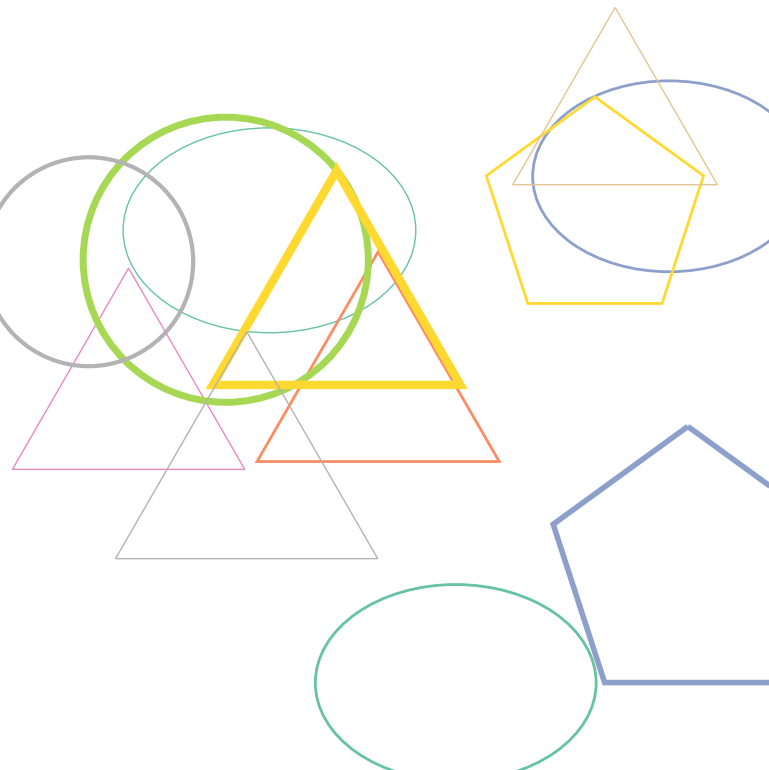[{"shape": "oval", "thickness": 0.5, "radius": 0.95, "center": [0.35, 0.701]}, {"shape": "oval", "thickness": 1, "radius": 0.91, "center": [0.592, 0.113]}, {"shape": "triangle", "thickness": 1, "radius": 0.91, "center": [0.491, 0.491]}, {"shape": "oval", "thickness": 1, "radius": 0.89, "center": [0.869, 0.771]}, {"shape": "pentagon", "thickness": 2, "radius": 0.92, "center": [0.893, 0.262]}, {"shape": "triangle", "thickness": 0.5, "radius": 0.87, "center": [0.167, 0.478]}, {"shape": "circle", "thickness": 2.5, "radius": 0.93, "center": [0.293, 0.663]}, {"shape": "pentagon", "thickness": 1, "radius": 0.74, "center": [0.773, 0.726]}, {"shape": "triangle", "thickness": 3, "radius": 0.93, "center": [0.437, 0.593]}, {"shape": "triangle", "thickness": 0.5, "radius": 0.77, "center": [0.799, 0.837]}, {"shape": "triangle", "thickness": 0.5, "radius": 0.98, "center": [0.32, 0.373]}, {"shape": "circle", "thickness": 1.5, "radius": 0.68, "center": [0.115, 0.66]}]